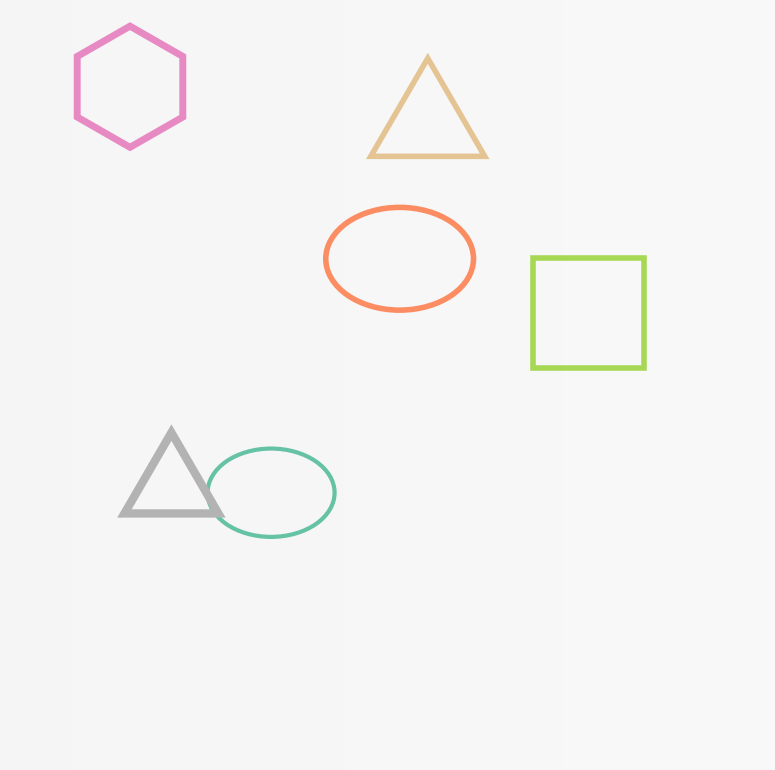[{"shape": "oval", "thickness": 1.5, "radius": 0.41, "center": [0.35, 0.36]}, {"shape": "oval", "thickness": 2, "radius": 0.48, "center": [0.516, 0.664]}, {"shape": "hexagon", "thickness": 2.5, "radius": 0.39, "center": [0.168, 0.887]}, {"shape": "square", "thickness": 2, "radius": 0.36, "center": [0.76, 0.593]}, {"shape": "triangle", "thickness": 2, "radius": 0.42, "center": [0.552, 0.839]}, {"shape": "triangle", "thickness": 3, "radius": 0.35, "center": [0.221, 0.368]}]